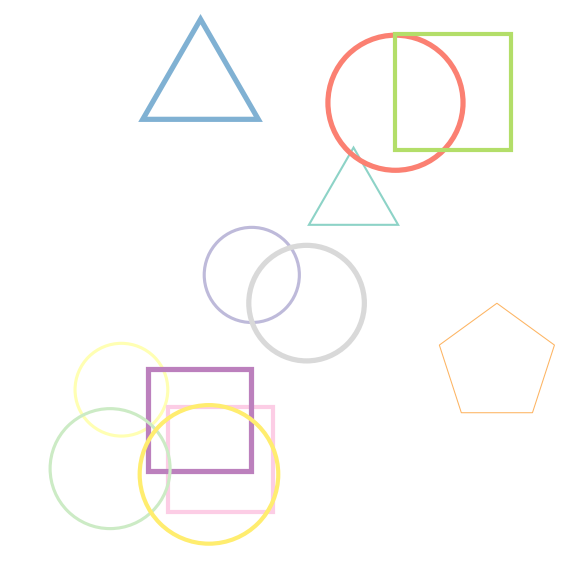[{"shape": "triangle", "thickness": 1, "radius": 0.45, "center": [0.612, 0.654]}, {"shape": "circle", "thickness": 1.5, "radius": 0.4, "center": [0.21, 0.324]}, {"shape": "circle", "thickness": 1.5, "radius": 0.41, "center": [0.436, 0.523]}, {"shape": "circle", "thickness": 2.5, "radius": 0.58, "center": [0.685, 0.821]}, {"shape": "triangle", "thickness": 2.5, "radius": 0.58, "center": [0.347, 0.85]}, {"shape": "pentagon", "thickness": 0.5, "radius": 0.52, "center": [0.86, 0.369]}, {"shape": "square", "thickness": 2, "radius": 0.5, "center": [0.784, 0.84]}, {"shape": "square", "thickness": 2, "radius": 0.46, "center": [0.381, 0.204]}, {"shape": "circle", "thickness": 2.5, "radius": 0.5, "center": [0.531, 0.474]}, {"shape": "square", "thickness": 2.5, "radius": 0.44, "center": [0.345, 0.272]}, {"shape": "circle", "thickness": 1.5, "radius": 0.52, "center": [0.191, 0.188]}, {"shape": "circle", "thickness": 2, "radius": 0.6, "center": [0.362, 0.178]}]